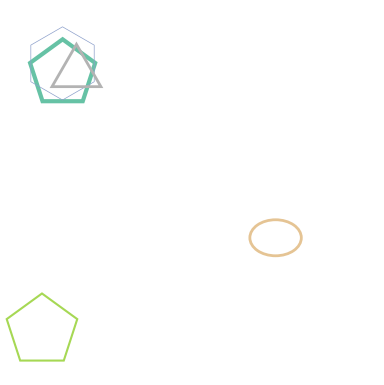[{"shape": "pentagon", "thickness": 3, "radius": 0.44, "center": [0.163, 0.809]}, {"shape": "hexagon", "thickness": 0.5, "radius": 0.48, "center": [0.162, 0.835]}, {"shape": "pentagon", "thickness": 1.5, "radius": 0.48, "center": [0.109, 0.141]}, {"shape": "oval", "thickness": 2, "radius": 0.33, "center": [0.716, 0.382]}, {"shape": "triangle", "thickness": 2, "radius": 0.37, "center": [0.199, 0.812]}]